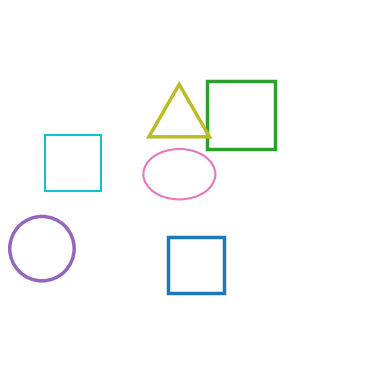[{"shape": "square", "thickness": 2.5, "radius": 0.36, "center": [0.509, 0.312]}, {"shape": "square", "thickness": 2.5, "radius": 0.44, "center": [0.626, 0.701]}, {"shape": "circle", "thickness": 2.5, "radius": 0.42, "center": [0.109, 0.354]}, {"shape": "oval", "thickness": 1.5, "radius": 0.47, "center": [0.466, 0.548]}, {"shape": "triangle", "thickness": 2.5, "radius": 0.45, "center": [0.465, 0.69]}, {"shape": "square", "thickness": 1.5, "radius": 0.36, "center": [0.189, 0.577]}]